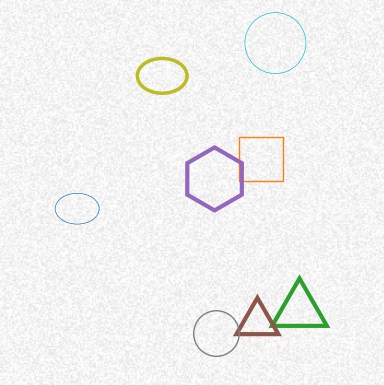[{"shape": "oval", "thickness": 0.5, "radius": 0.29, "center": [0.2, 0.458]}, {"shape": "square", "thickness": 1, "radius": 0.29, "center": [0.678, 0.588]}, {"shape": "triangle", "thickness": 3, "radius": 0.41, "center": [0.778, 0.195]}, {"shape": "hexagon", "thickness": 3, "radius": 0.41, "center": [0.557, 0.535]}, {"shape": "triangle", "thickness": 3, "radius": 0.31, "center": [0.669, 0.164]}, {"shape": "circle", "thickness": 1, "radius": 0.3, "center": [0.562, 0.134]}, {"shape": "oval", "thickness": 2.5, "radius": 0.32, "center": [0.421, 0.803]}, {"shape": "circle", "thickness": 0.5, "radius": 0.4, "center": [0.715, 0.888]}]